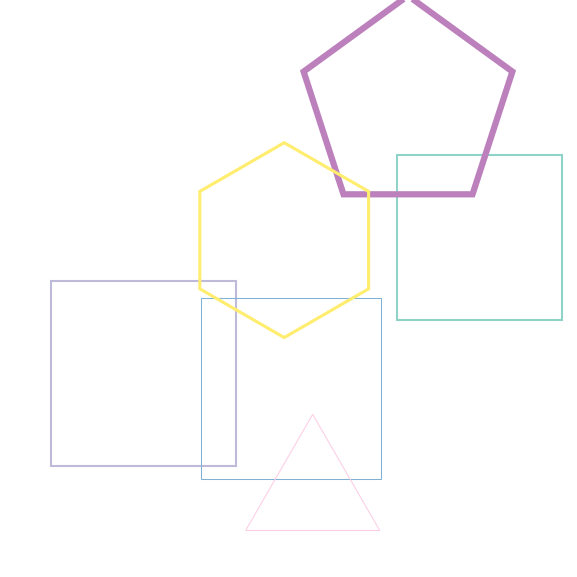[{"shape": "square", "thickness": 1, "radius": 0.72, "center": [0.83, 0.588]}, {"shape": "square", "thickness": 1, "radius": 0.8, "center": [0.249, 0.352]}, {"shape": "square", "thickness": 0.5, "radius": 0.78, "center": [0.504, 0.326]}, {"shape": "triangle", "thickness": 0.5, "radius": 0.67, "center": [0.541, 0.148]}, {"shape": "pentagon", "thickness": 3, "radius": 0.95, "center": [0.707, 0.816]}, {"shape": "hexagon", "thickness": 1.5, "radius": 0.84, "center": [0.492, 0.583]}]